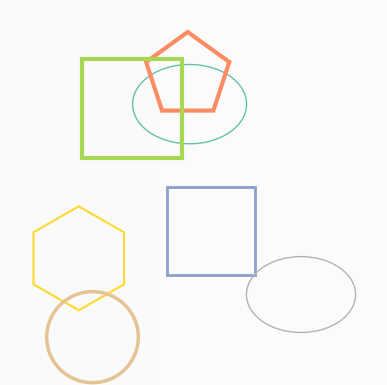[{"shape": "oval", "thickness": 1, "radius": 0.74, "center": [0.489, 0.73]}, {"shape": "pentagon", "thickness": 3, "radius": 0.56, "center": [0.484, 0.804]}, {"shape": "square", "thickness": 2, "radius": 0.57, "center": [0.545, 0.399]}, {"shape": "square", "thickness": 3, "radius": 0.64, "center": [0.34, 0.717]}, {"shape": "hexagon", "thickness": 1.5, "radius": 0.67, "center": [0.203, 0.329]}, {"shape": "circle", "thickness": 2.5, "radius": 0.59, "center": [0.239, 0.124]}, {"shape": "oval", "thickness": 1, "radius": 0.7, "center": [0.777, 0.235]}]